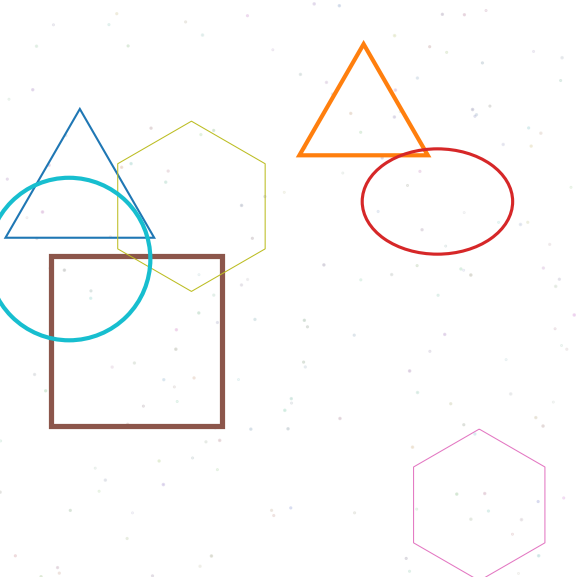[{"shape": "triangle", "thickness": 1, "radius": 0.74, "center": [0.138, 0.662]}, {"shape": "triangle", "thickness": 2, "radius": 0.64, "center": [0.63, 0.794]}, {"shape": "oval", "thickness": 1.5, "radius": 0.65, "center": [0.757, 0.65]}, {"shape": "square", "thickness": 2.5, "radius": 0.74, "center": [0.237, 0.409]}, {"shape": "hexagon", "thickness": 0.5, "radius": 0.66, "center": [0.83, 0.125]}, {"shape": "hexagon", "thickness": 0.5, "radius": 0.74, "center": [0.332, 0.642]}, {"shape": "circle", "thickness": 2, "radius": 0.7, "center": [0.12, 0.551]}]